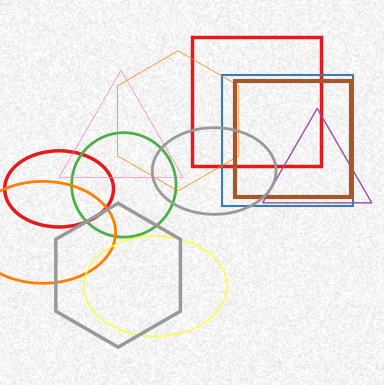[{"shape": "oval", "thickness": 2.5, "radius": 0.71, "center": [0.153, 0.509]}, {"shape": "square", "thickness": 2.5, "radius": 0.84, "center": [0.667, 0.736]}, {"shape": "square", "thickness": 1.5, "radius": 0.85, "center": [0.747, 0.635]}, {"shape": "circle", "thickness": 2, "radius": 0.68, "center": [0.322, 0.52]}, {"shape": "triangle", "thickness": 1, "radius": 0.82, "center": [0.824, 0.555]}, {"shape": "oval", "thickness": 2, "radius": 0.95, "center": [0.111, 0.396]}, {"shape": "hexagon", "thickness": 0.5, "radius": 0.91, "center": [0.463, 0.686]}, {"shape": "oval", "thickness": 1, "radius": 0.93, "center": [0.404, 0.257]}, {"shape": "square", "thickness": 3, "radius": 0.76, "center": [0.761, 0.639]}, {"shape": "triangle", "thickness": 0.5, "radius": 0.93, "center": [0.314, 0.632]}, {"shape": "oval", "thickness": 2, "radius": 0.8, "center": [0.556, 0.556]}, {"shape": "hexagon", "thickness": 2.5, "radius": 0.93, "center": [0.307, 0.285]}]